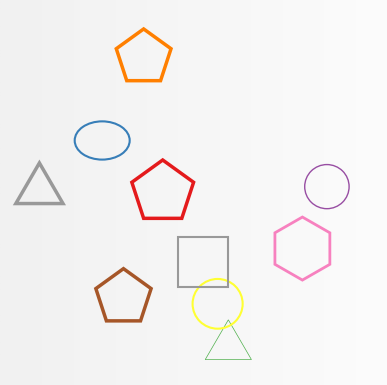[{"shape": "pentagon", "thickness": 2.5, "radius": 0.42, "center": [0.42, 0.501]}, {"shape": "oval", "thickness": 1.5, "radius": 0.35, "center": [0.264, 0.635]}, {"shape": "triangle", "thickness": 0.5, "radius": 0.34, "center": [0.589, 0.1]}, {"shape": "circle", "thickness": 1, "radius": 0.29, "center": [0.844, 0.515]}, {"shape": "pentagon", "thickness": 2.5, "radius": 0.37, "center": [0.371, 0.851]}, {"shape": "circle", "thickness": 1.5, "radius": 0.32, "center": [0.562, 0.211]}, {"shape": "pentagon", "thickness": 2.5, "radius": 0.37, "center": [0.319, 0.227]}, {"shape": "hexagon", "thickness": 2, "radius": 0.41, "center": [0.78, 0.354]}, {"shape": "square", "thickness": 1.5, "radius": 0.32, "center": [0.525, 0.319]}, {"shape": "triangle", "thickness": 2.5, "radius": 0.35, "center": [0.102, 0.506]}]